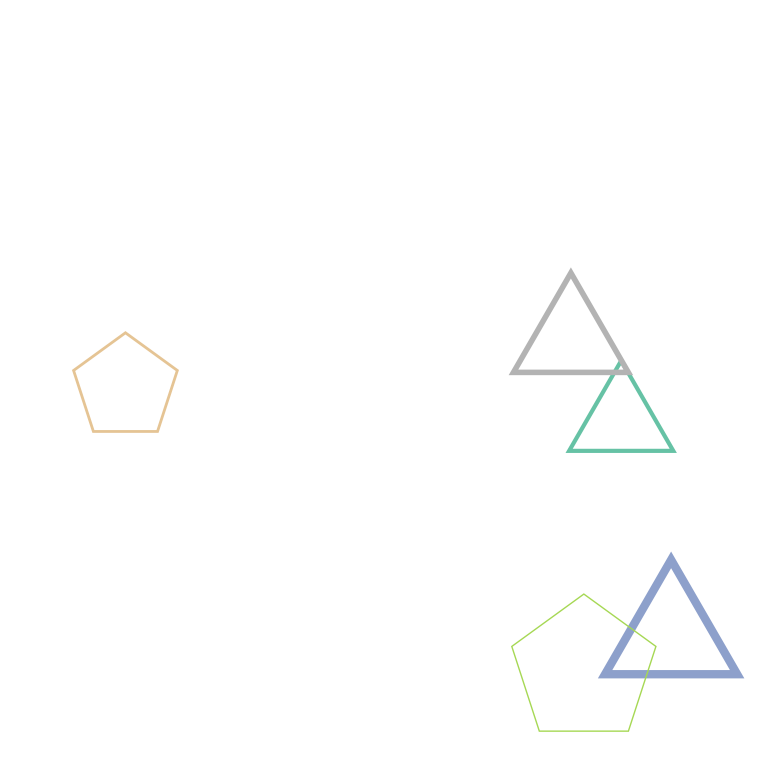[{"shape": "triangle", "thickness": 1.5, "radius": 0.39, "center": [0.807, 0.454]}, {"shape": "triangle", "thickness": 3, "radius": 0.5, "center": [0.872, 0.174]}, {"shape": "pentagon", "thickness": 0.5, "radius": 0.49, "center": [0.758, 0.13]}, {"shape": "pentagon", "thickness": 1, "radius": 0.35, "center": [0.163, 0.497]}, {"shape": "triangle", "thickness": 2, "radius": 0.43, "center": [0.741, 0.559]}]